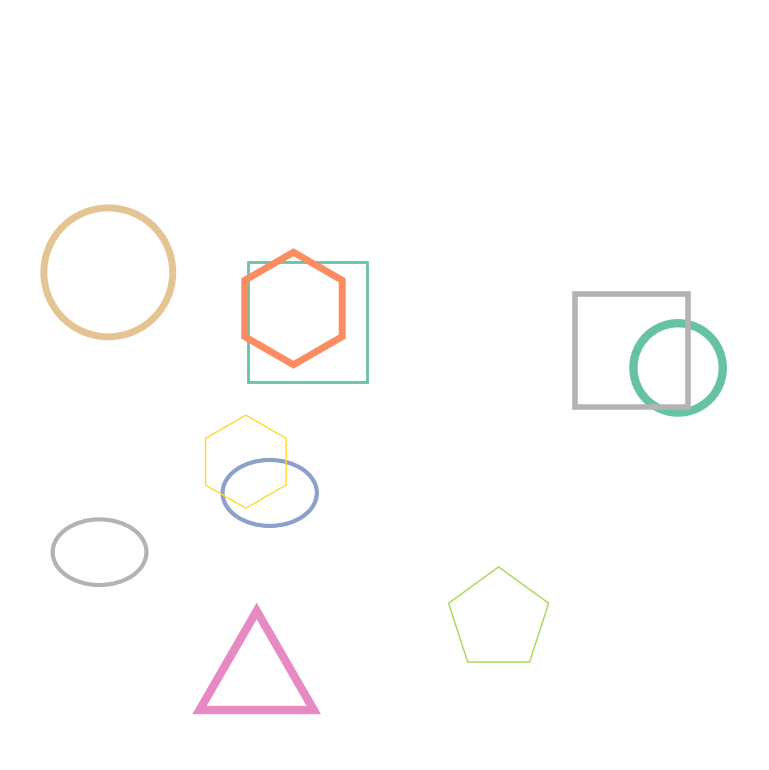[{"shape": "circle", "thickness": 3, "radius": 0.29, "center": [0.881, 0.522]}, {"shape": "square", "thickness": 1, "radius": 0.39, "center": [0.399, 0.582]}, {"shape": "hexagon", "thickness": 2.5, "radius": 0.37, "center": [0.381, 0.599]}, {"shape": "oval", "thickness": 1.5, "radius": 0.31, "center": [0.35, 0.36]}, {"shape": "triangle", "thickness": 3, "radius": 0.43, "center": [0.333, 0.121]}, {"shape": "pentagon", "thickness": 0.5, "radius": 0.34, "center": [0.648, 0.195]}, {"shape": "hexagon", "thickness": 0.5, "radius": 0.3, "center": [0.319, 0.4]}, {"shape": "circle", "thickness": 2.5, "radius": 0.42, "center": [0.141, 0.646]}, {"shape": "square", "thickness": 2, "radius": 0.37, "center": [0.82, 0.545]}, {"shape": "oval", "thickness": 1.5, "radius": 0.3, "center": [0.129, 0.283]}]